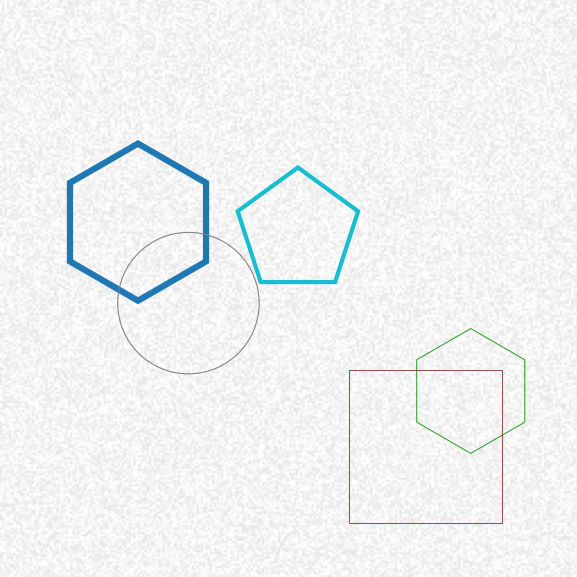[{"shape": "hexagon", "thickness": 3, "radius": 0.68, "center": [0.239, 0.614]}, {"shape": "hexagon", "thickness": 0.5, "radius": 0.54, "center": [0.815, 0.322]}, {"shape": "square", "thickness": 0.5, "radius": 0.66, "center": [0.737, 0.226]}, {"shape": "circle", "thickness": 0.5, "radius": 0.61, "center": [0.326, 0.474]}, {"shape": "pentagon", "thickness": 2, "radius": 0.55, "center": [0.516, 0.599]}]